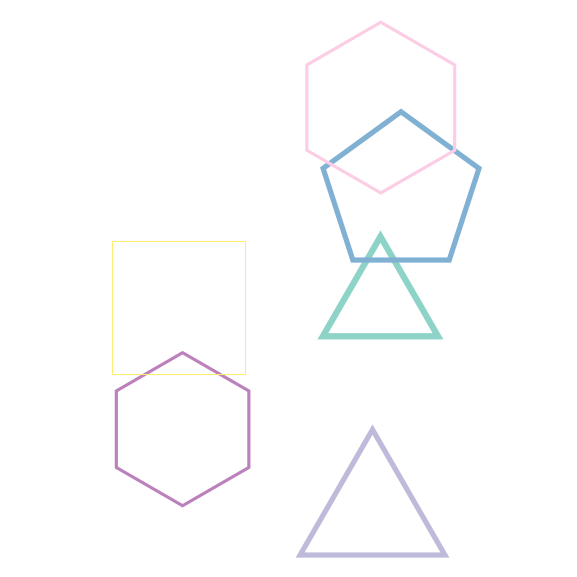[{"shape": "triangle", "thickness": 3, "radius": 0.58, "center": [0.659, 0.474]}, {"shape": "triangle", "thickness": 2.5, "radius": 0.72, "center": [0.645, 0.11]}, {"shape": "pentagon", "thickness": 2.5, "radius": 0.71, "center": [0.694, 0.664]}, {"shape": "hexagon", "thickness": 1.5, "radius": 0.74, "center": [0.659, 0.813]}, {"shape": "hexagon", "thickness": 1.5, "radius": 0.66, "center": [0.316, 0.256]}, {"shape": "square", "thickness": 0.5, "radius": 0.58, "center": [0.309, 0.467]}]